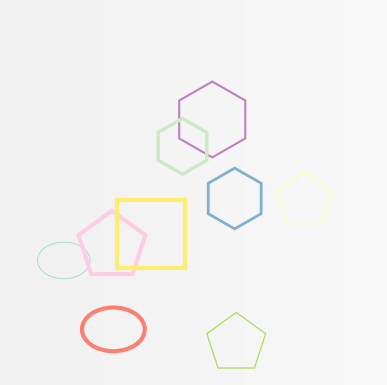[{"shape": "oval", "thickness": 0.5, "radius": 0.34, "center": [0.165, 0.324]}, {"shape": "pentagon", "thickness": 1, "radius": 0.37, "center": [0.787, 0.48]}, {"shape": "oval", "thickness": 3, "radius": 0.4, "center": [0.293, 0.145]}, {"shape": "hexagon", "thickness": 2, "radius": 0.39, "center": [0.606, 0.484]}, {"shape": "pentagon", "thickness": 1, "radius": 0.4, "center": [0.61, 0.109]}, {"shape": "pentagon", "thickness": 3, "radius": 0.45, "center": [0.289, 0.361]}, {"shape": "hexagon", "thickness": 1.5, "radius": 0.49, "center": [0.548, 0.69]}, {"shape": "hexagon", "thickness": 2.5, "radius": 0.36, "center": [0.471, 0.62]}, {"shape": "square", "thickness": 3, "radius": 0.44, "center": [0.389, 0.392]}]